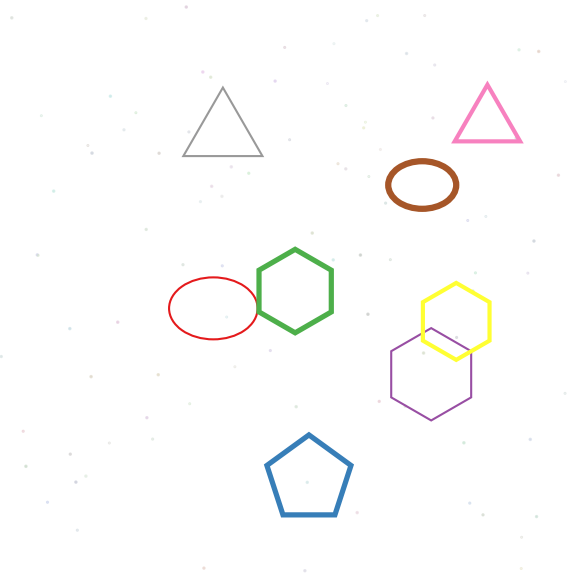[{"shape": "oval", "thickness": 1, "radius": 0.38, "center": [0.369, 0.465]}, {"shape": "pentagon", "thickness": 2.5, "radius": 0.38, "center": [0.535, 0.169]}, {"shape": "hexagon", "thickness": 2.5, "radius": 0.36, "center": [0.511, 0.495]}, {"shape": "hexagon", "thickness": 1, "radius": 0.4, "center": [0.747, 0.351]}, {"shape": "hexagon", "thickness": 2, "radius": 0.33, "center": [0.79, 0.443]}, {"shape": "oval", "thickness": 3, "radius": 0.29, "center": [0.731, 0.679]}, {"shape": "triangle", "thickness": 2, "radius": 0.33, "center": [0.844, 0.787]}, {"shape": "triangle", "thickness": 1, "radius": 0.4, "center": [0.386, 0.768]}]